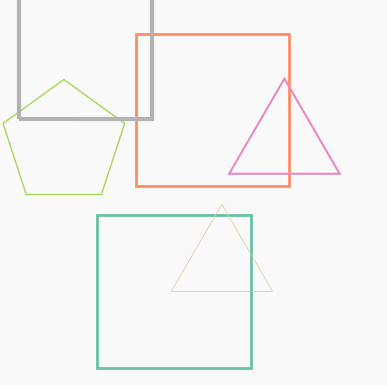[{"shape": "square", "thickness": 2, "radius": 0.99, "center": [0.449, 0.243]}, {"shape": "square", "thickness": 2, "radius": 0.99, "center": [0.549, 0.715]}, {"shape": "triangle", "thickness": 1.5, "radius": 0.82, "center": [0.734, 0.631]}, {"shape": "pentagon", "thickness": 1, "radius": 0.83, "center": [0.165, 0.628]}, {"shape": "triangle", "thickness": 0.5, "radius": 0.75, "center": [0.573, 0.319]}, {"shape": "square", "thickness": 3, "radius": 0.86, "center": [0.22, 0.862]}]